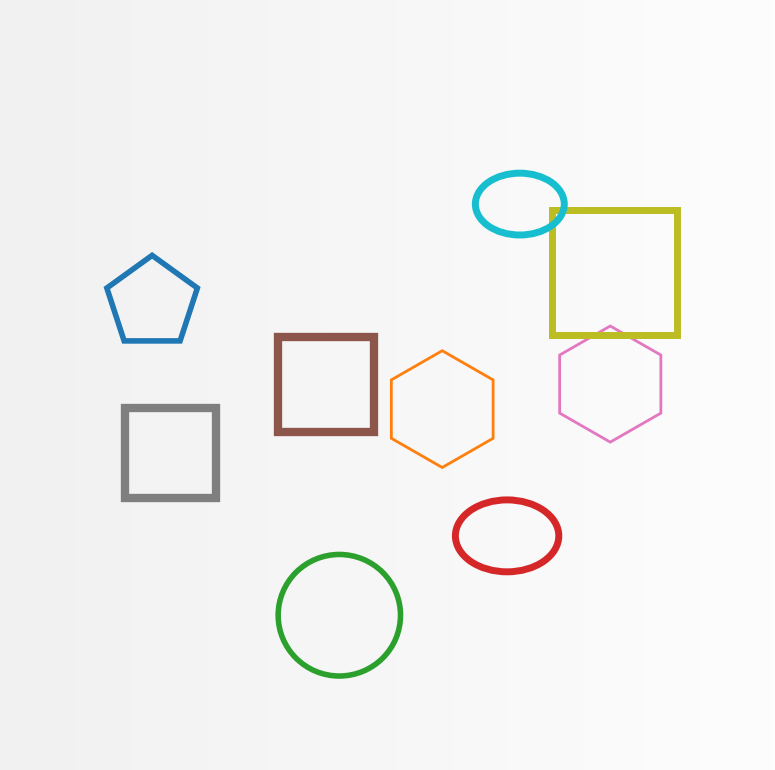[{"shape": "pentagon", "thickness": 2, "radius": 0.31, "center": [0.196, 0.607]}, {"shape": "hexagon", "thickness": 1, "radius": 0.38, "center": [0.571, 0.469]}, {"shape": "circle", "thickness": 2, "radius": 0.39, "center": [0.438, 0.201]}, {"shape": "oval", "thickness": 2.5, "radius": 0.33, "center": [0.654, 0.304]}, {"shape": "square", "thickness": 3, "radius": 0.31, "center": [0.421, 0.501]}, {"shape": "hexagon", "thickness": 1, "radius": 0.38, "center": [0.787, 0.501]}, {"shape": "square", "thickness": 3, "radius": 0.3, "center": [0.22, 0.412]}, {"shape": "square", "thickness": 2.5, "radius": 0.4, "center": [0.793, 0.646]}, {"shape": "oval", "thickness": 2.5, "radius": 0.29, "center": [0.671, 0.735]}]